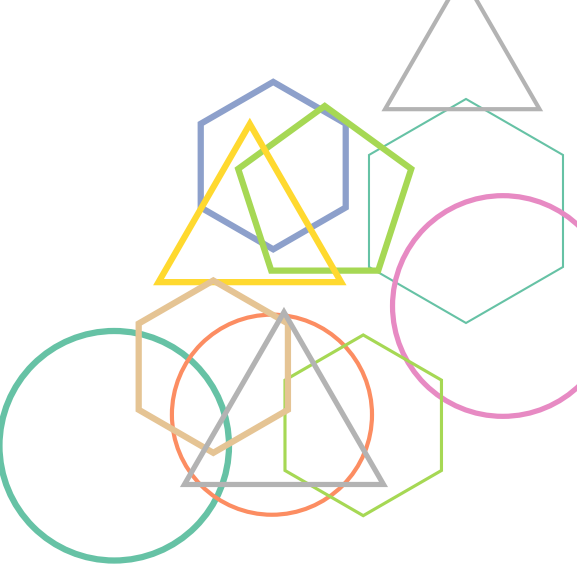[{"shape": "hexagon", "thickness": 1, "radius": 0.97, "center": [0.807, 0.634]}, {"shape": "circle", "thickness": 3, "radius": 0.99, "center": [0.198, 0.227]}, {"shape": "circle", "thickness": 2, "radius": 0.87, "center": [0.471, 0.281]}, {"shape": "hexagon", "thickness": 3, "radius": 0.72, "center": [0.473, 0.712]}, {"shape": "circle", "thickness": 2.5, "radius": 0.96, "center": [0.871, 0.469]}, {"shape": "hexagon", "thickness": 1.5, "radius": 0.78, "center": [0.629, 0.263]}, {"shape": "pentagon", "thickness": 3, "radius": 0.79, "center": [0.562, 0.658]}, {"shape": "triangle", "thickness": 3, "radius": 0.91, "center": [0.433, 0.602]}, {"shape": "hexagon", "thickness": 3, "radius": 0.75, "center": [0.369, 0.364]}, {"shape": "triangle", "thickness": 2.5, "radius": 1.0, "center": [0.492, 0.26]}, {"shape": "triangle", "thickness": 2, "radius": 0.77, "center": [0.801, 0.887]}]